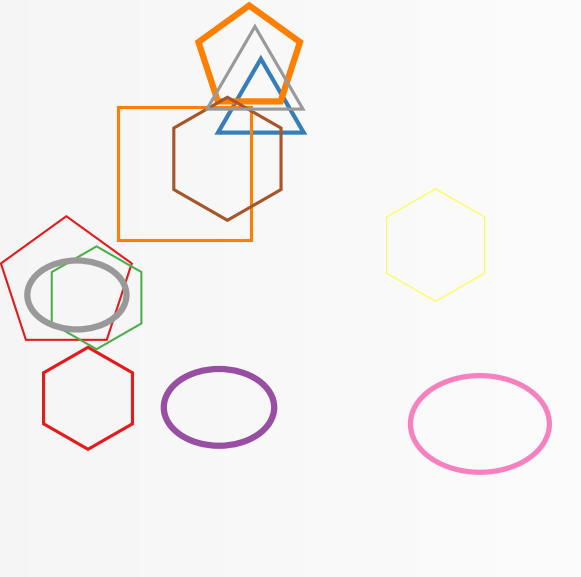[{"shape": "hexagon", "thickness": 1.5, "radius": 0.44, "center": [0.151, 0.309]}, {"shape": "pentagon", "thickness": 1, "radius": 0.59, "center": [0.114, 0.506]}, {"shape": "triangle", "thickness": 2, "radius": 0.43, "center": [0.449, 0.812]}, {"shape": "hexagon", "thickness": 1, "radius": 0.45, "center": [0.166, 0.484]}, {"shape": "oval", "thickness": 3, "radius": 0.47, "center": [0.377, 0.294]}, {"shape": "pentagon", "thickness": 3, "radius": 0.46, "center": [0.429, 0.898]}, {"shape": "square", "thickness": 1.5, "radius": 0.57, "center": [0.318, 0.699]}, {"shape": "hexagon", "thickness": 0.5, "radius": 0.49, "center": [0.749, 0.575]}, {"shape": "hexagon", "thickness": 1.5, "radius": 0.53, "center": [0.391, 0.724]}, {"shape": "oval", "thickness": 2.5, "radius": 0.6, "center": [0.826, 0.265]}, {"shape": "oval", "thickness": 3, "radius": 0.43, "center": [0.132, 0.488]}, {"shape": "triangle", "thickness": 1.5, "radius": 0.48, "center": [0.439, 0.858]}]